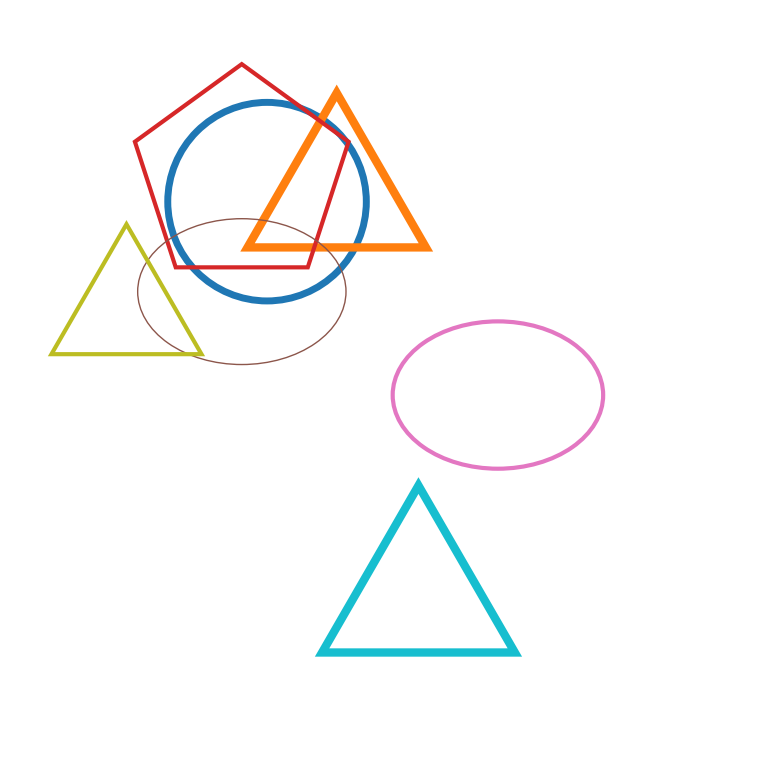[{"shape": "circle", "thickness": 2.5, "radius": 0.64, "center": [0.347, 0.738]}, {"shape": "triangle", "thickness": 3, "radius": 0.67, "center": [0.437, 0.746]}, {"shape": "pentagon", "thickness": 1.5, "radius": 0.73, "center": [0.314, 0.771]}, {"shape": "oval", "thickness": 0.5, "radius": 0.68, "center": [0.314, 0.621]}, {"shape": "oval", "thickness": 1.5, "radius": 0.68, "center": [0.647, 0.487]}, {"shape": "triangle", "thickness": 1.5, "radius": 0.56, "center": [0.164, 0.596]}, {"shape": "triangle", "thickness": 3, "radius": 0.72, "center": [0.543, 0.225]}]